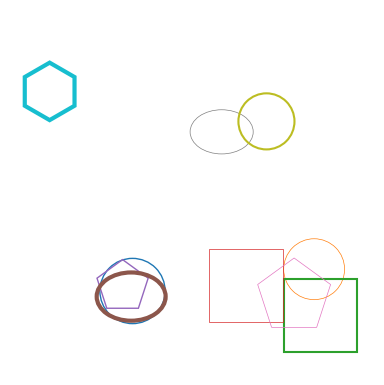[{"shape": "circle", "thickness": 1, "radius": 0.42, "center": [0.344, 0.244]}, {"shape": "circle", "thickness": 0.5, "radius": 0.4, "center": [0.816, 0.301]}, {"shape": "square", "thickness": 1.5, "radius": 0.47, "center": [0.832, 0.181]}, {"shape": "square", "thickness": 0.5, "radius": 0.48, "center": [0.639, 0.259]}, {"shape": "pentagon", "thickness": 1, "radius": 0.35, "center": [0.318, 0.256]}, {"shape": "oval", "thickness": 3, "radius": 0.45, "center": [0.341, 0.23]}, {"shape": "pentagon", "thickness": 0.5, "radius": 0.5, "center": [0.764, 0.23]}, {"shape": "oval", "thickness": 0.5, "radius": 0.41, "center": [0.576, 0.658]}, {"shape": "circle", "thickness": 1.5, "radius": 0.36, "center": [0.692, 0.685]}, {"shape": "hexagon", "thickness": 3, "radius": 0.37, "center": [0.129, 0.763]}]